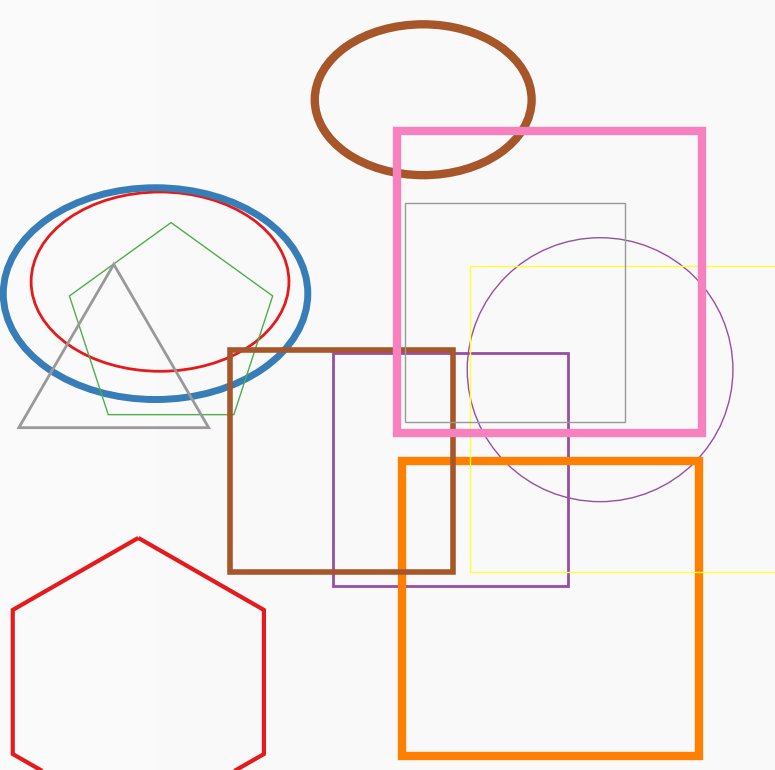[{"shape": "hexagon", "thickness": 1.5, "radius": 0.94, "center": [0.178, 0.114]}, {"shape": "oval", "thickness": 1, "radius": 0.83, "center": [0.206, 0.634]}, {"shape": "oval", "thickness": 2.5, "radius": 0.98, "center": [0.201, 0.619]}, {"shape": "pentagon", "thickness": 0.5, "radius": 0.69, "center": [0.221, 0.573]}, {"shape": "square", "thickness": 1, "radius": 0.76, "center": [0.581, 0.39]}, {"shape": "circle", "thickness": 0.5, "radius": 0.86, "center": [0.774, 0.52]}, {"shape": "square", "thickness": 3, "radius": 0.96, "center": [0.71, 0.21]}, {"shape": "square", "thickness": 0.5, "radius": 0.99, "center": [0.805, 0.456]}, {"shape": "square", "thickness": 2, "radius": 0.72, "center": [0.44, 0.402]}, {"shape": "oval", "thickness": 3, "radius": 0.7, "center": [0.546, 0.87]}, {"shape": "square", "thickness": 3, "radius": 0.98, "center": [0.709, 0.634]}, {"shape": "square", "thickness": 0.5, "radius": 0.71, "center": [0.665, 0.594]}, {"shape": "triangle", "thickness": 1, "radius": 0.71, "center": [0.147, 0.515]}]